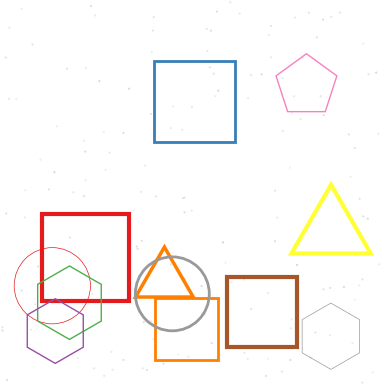[{"shape": "circle", "thickness": 0.5, "radius": 0.49, "center": [0.136, 0.258]}, {"shape": "square", "thickness": 3, "radius": 0.57, "center": [0.223, 0.331]}, {"shape": "square", "thickness": 2, "radius": 0.53, "center": [0.505, 0.736]}, {"shape": "hexagon", "thickness": 1, "radius": 0.48, "center": [0.18, 0.214]}, {"shape": "hexagon", "thickness": 1, "radius": 0.42, "center": [0.144, 0.14]}, {"shape": "triangle", "thickness": 2.5, "radius": 0.43, "center": [0.427, 0.272]}, {"shape": "square", "thickness": 2, "radius": 0.4, "center": [0.484, 0.146]}, {"shape": "triangle", "thickness": 3, "radius": 0.6, "center": [0.86, 0.401]}, {"shape": "square", "thickness": 3, "radius": 0.46, "center": [0.68, 0.189]}, {"shape": "pentagon", "thickness": 1, "radius": 0.42, "center": [0.796, 0.777]}, {"shape": "hexagon", "thickness": 0.5, "radius": 0.43, "center": [0.859, 0.127]}, {"shape": "circle", "thickness": 2, "radius": 0.48, "center": [0.448, 0.237]}]